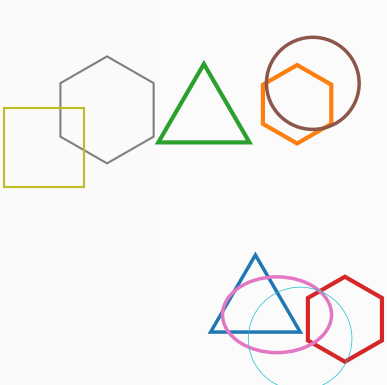[{"shape": "triangle", "thickness": 2.5, "radius": 0.67, "center": [0.659, 0.204]}, {"shape": "hexagon", "thickness": 3, "radius": 0.51, "center": [0.767, 0.729]}, {"shape": "triangle", "thickness": 3, "radius": 0.68, "center": [0.526, 0.698]}, {"shape": "hexagon", "thickness": 3, "radius": 0.55, "center": [0.89, 0.171]}, {"shape": "circle", "thickness": 2.5, "radius": 0.6, "center": [0.807, 0.784]}, {"shape": "oval", "thickness": 2.5, "radius": 0.7, "center": [0.715, 0.182]}, {"shape": "hexagon", "thickness": 1.5, "radius": 0.69, "center": [0.276, 0.715]}, {"shape": "square", "thickness": 1.5, "radius": 0.52, "center": [0.114, 0.617]}, {"shape": "circle", "thickness": 0.5, "radius": 0.67, "center": [0.775, 0.12]}]